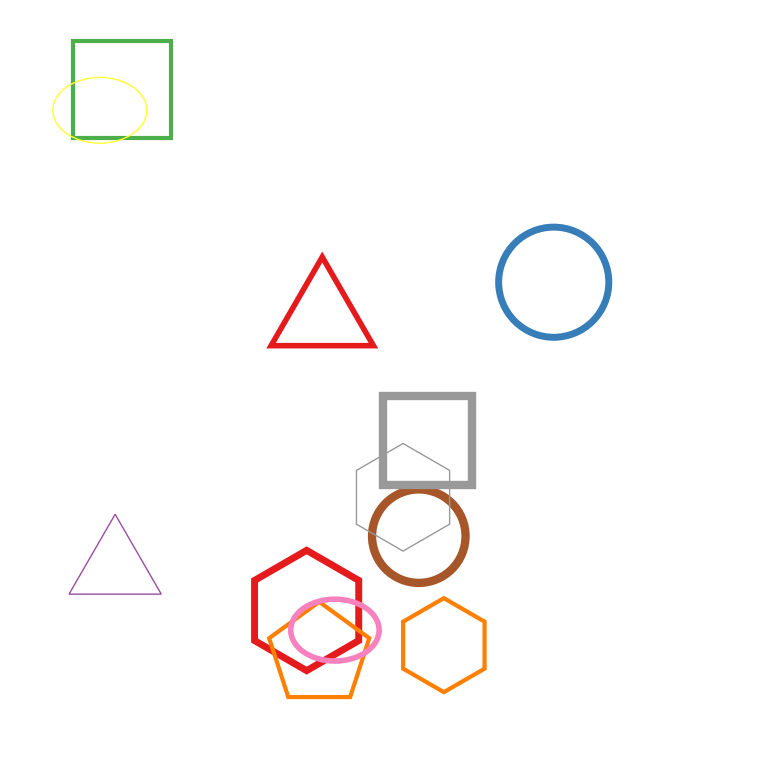[{"shape": "hexagon", "thickness": 2.5, "radius": 0.39, "center": [0.398, 0.207]}, {"shape": "triangle", "thickness": 2, "radius": 0.38, "center": [0.419, 0.589]}, {"shape": "circle", "thickness": 2.5, "radius": 0.36, "center": [0.719, 0.633]}, {"shape": "square", "thickness": 1.5, "radius": 0.32, "center": [0.158, 0.884]}, {"shape": "triangle", "thickness": 0.5, "radius": 0.35, "center": [0.15, 0.263]}, {"shape": "pentagon", "thickness": 1.5, "radius": 0.34, "center": [0.415, 0.15]}, {"shape": "hexagon", "thickness": 1.5, "radius": 0.31, "center": [0.576, 0.162]}, {"shape": "oval", "thickness": 0.5, "radius": 0.31, "center": [0.13, 0.857]}, {"shape": "circle", "thickness": 3, "radius": 0.3, "center": [0.544, 0.304]}, {"shape": "oval", "thickness": 2, "radius": 0.29, "center": [0.435, 0.182]}, {"shape": "square", "thickness": 3, "radius": 0.29, "center": [0.555, 0.428]}, {"shape": "hexagon", "thickness": 0.5, "radius": 0.35, "center": [0.523, 0.354]}]